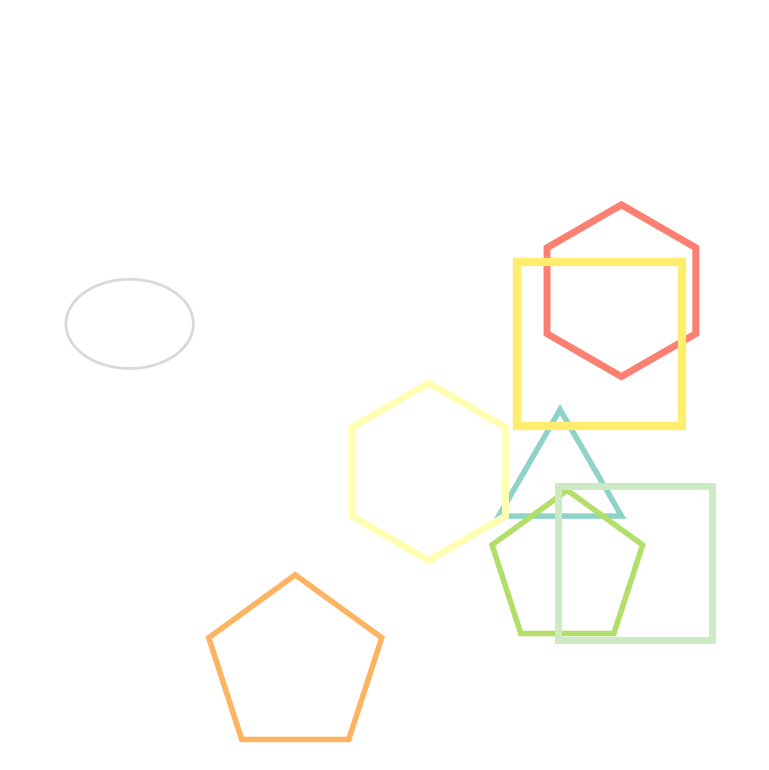[{"shape": "triangle", "thickness": 2, "radius": 0.46, "center": [0.727, 0.376]}, {"shape": "hexagon", "thickness": 2.5, "radius": 0.58, "center": [0.557, 0.387]}, {"shape": "hexagon", "thickness": 2.5, "radius": 0.56, "center": [0.807, 0.622]}, {"shape": "pentagon", "thickness": 2, "radius": 0.59, "center": [0.383, 0.135]}, {"shape": "pentagon", "thickness": 2, "radius": 0.51, "center": [0.737, 0.26]}, {"shape": "oval", "thickness": 1, "radius": 0.41, "center": [0.168, 0.579]}, {"shape": "square", "thickness": 2.5, "radius": 0.5, "center": [0.825, 0.269]}, {"shape": "square", "thickness": 3, "radius": 0.53, "center": [0.779, 0.553]}]